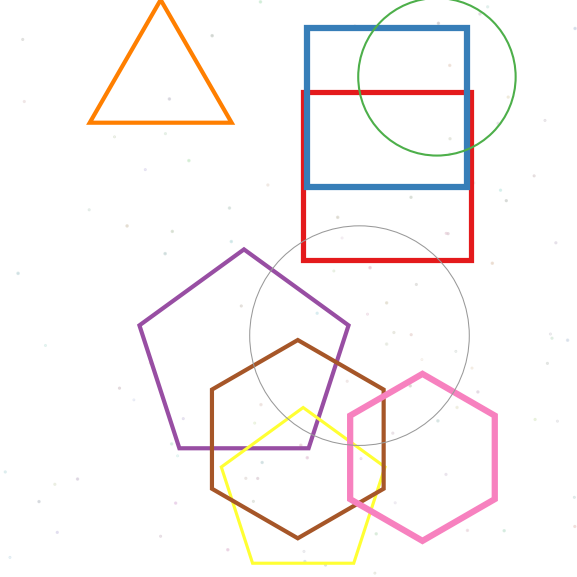[{"shape": "square", "thickness": 2.5, "radius": 0.73, "center": [0.67, 0.694]}, {"shape": "square", "thickness": 3, "radius": 0.69, "center": [0.67, 0.813]}, {"shape": "circle", "thickness": 1, "radius": 0.68, "center": [0.757, 0.866]}, {"shape": "pentagon", "thickness": 2, "radius": 0.95, "center": [0.422, 0.377]}, {"shape": "triangle", "thickness": 2, "radius": 0.71, "center": [0.278, 0.858]}, {"shape": "pentagon", "thickness": 1.5, "radius": 0.75, "center": [0.525, 0.144]}, {"shape": "hexagon", "thickness": 2, "radius": 0.86, "center": [0.516, 0.239]}, {"shape": "hexagon", "thickness": 3, "radius": 0.72, "center": [0.732, 0.207]}, {"shape": "circle", "thickness": 0.5, "radius": 0.95, "center": [0.623, 0.418]}]